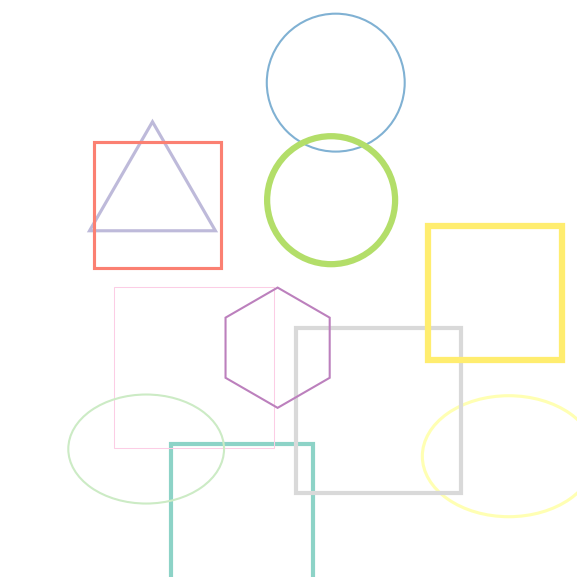[{"shape": "square", "thickness": 2, "radius": 0.62, "center": [0.419, 0.107]}, {"shape": "oval", "thickness": 1.5, "radius": 0.75, "center": [0.881, 0.209]}, {"shape": "triangle", "thickness": 1.5, "radius": 0.63, "center": [0.264, 0.662]}, {"shape": "square", "thickness": 1.5, "radius": 0.55, "center": [0.273, 0.645]}, {"shape": "circle", "thickness": 1, "radius": 0.6, "center": [0.581, 0.856]}, {"shape": "circle", "thickness": 3, "radius": 0.55, "center": [0.573, 0.652]}, {"shape": "square", "thickness": 0.5, "radius": 0.69, "center": [0.336, 0.362]}, {"shape": "square", "thickness": 2, "radius": 0.71, "center": [0.655, 0.289]}, {"shape": "hexagon", "thickness": 1, "radius": 0.52, "center": [0.481, 0.397]}, {"shape": "oval", "thickness": 1, "radius": 0.67, "center": [0.253, 0.222]}, {"shape": "square", "thickness": 3, "radius": 0.58, "center": [0.857, 0.492]}]